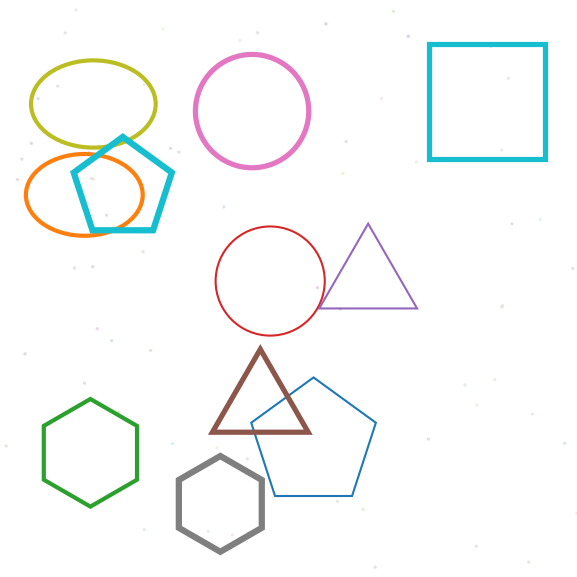[{"shape": "pentagon", "thickness": 1, "radius": 0.57, "center": [0.543, 0.232]}, {"shape": "oval", "thickness": 2, "radius": 0.51, "center": [0.146, 0.662]}, {"shape": "hexagon", "thickness": 2, "radius": 0.47, "center": [0.157, 0.215]}, {"shape": "circle", "thickness": 1, "radius": 0.47, "center": [0.468, 0.512]}, {"shape": "triangle", "thickness": 1, "radius": 0.49, "center": [0.637, 0.514]}, {"shape": "triangle", "thickness": 2.5, "radius": 0.48, "center": [0.451, 0.299]}, {"shape": "circle", "thickness": 2.5, "radius": 0.49, "center": [0.437, 0.807]}, {"shape": "hexagon", "thickness": 3, "radius": 0.41, "center": [0.381, 0.127]}, {"shape": "oval", "thickness": 2, "radius": 0.54, "center": [0.162, 0.819]}, {"shape": "square", "thickness": 2.5, "radius": 0.5, "center": [0.843, 0.823]}, {"shape": "pentagon", "thickness": 3, "radius": 0.45, "center": [0.213, 0.673]}]